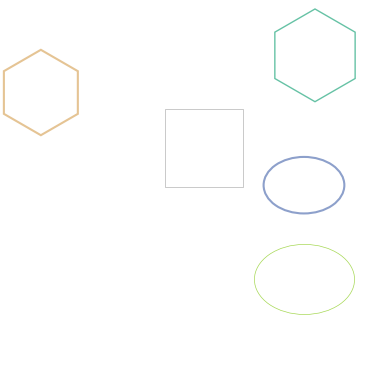[{"shape": "hexagon", "thickness": 1, "radius": 0.6, "center": [0.818, 0.856]}, {"shape": "oval", "thickness": 1.5, "radius": 0.52, "center": [0.79, 0.519]}, {"shape": "oval", "thickness": 0.5, "radius": 0.65, "center": [0.791, 0.274]}, {"shape": "hexagon", "thickness": 1.5, "radius": 0.55, "center": [0.106, 0.76]}, {"shape": "square", "thickness": 0.5, "radius": 0.51, "center": [0.53, 0.615]}]